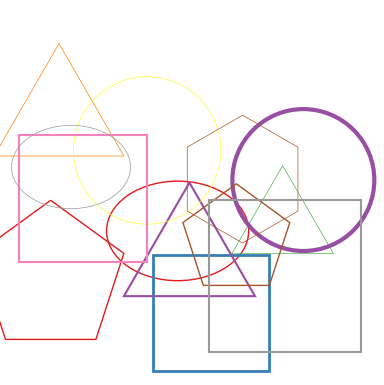[{"shape": "pentagon", "thickness": 1, "radius": 1.0, "center": [0.132, 0.28]}, {"shape": "oval", "thickness": 1, "radius": 0.92, "center": [0.461, 0.4]}, {"shape": "square", "thickness": 2, "radius": 0.75, "center": [0.548, 0.187]}, {"shape": "triangle", "thickness": 0.5, "radius": 0.76, "center": [0.734, 0.417]}, {"shape": "circle", "thickness": 3, "radius": 0.92, "center": [0.788, 0.532]}, {"shape": "triangle", "thickness": 1.5, "radius": 0.98, "center": [0.492, 0.329]}, {"shape": "triangle", "thickness": 0.5, "radius": 0.97, "center": [0.153, 0.692]}, {"shape": "circle", "thickness": 0.5, "radius": 0.96, "center": [0.382, 0.609]}, {"shape": "hexagon", "thickness": 0.5, "radius": 0.83, "center": [0.63, 0.535]}, {"shape": "pentagon", "thickness": 1, "radius": 0.73, "center": [0.614, 0.377]}, {"shape": "square", "thickness": 1.5, "radius": 0.83, "center": [0.216, 0.484]}, {"shape": "oval", "thickness": 0.5, "radius": 0.77, "center": [0.184, 0.566]}, {"shape": "square", "thickness": 1.5, "radius": 0.99, "center": [0.74, 0.284]}]